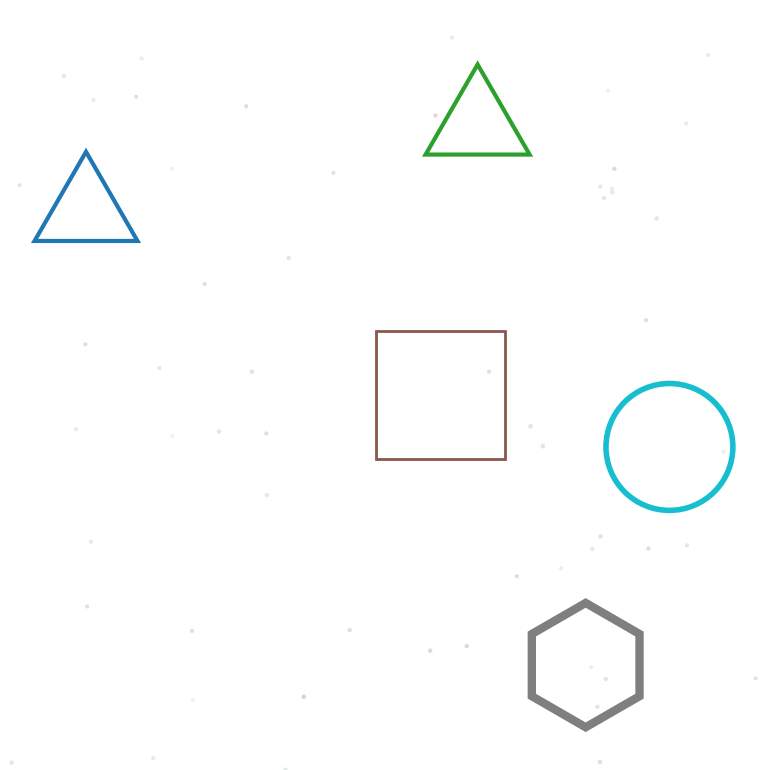[{"shape": "triangle", "thickness": 1.5, "radius": 0.39, "center": [0.112, 0.726]}, {"shape": "triangle", "thickness": 1.5, "radius": 0.39, "center": [0.62, 0.838]}, {"shape": "square", "thickness": 1, "radius": 0.42, "center": [0.572, 0.487]}, {"shape": "hexagon", "thickness": 3, "radius": 0.4, "center": [0.761, 0.136]}, {"shape": "circle", "thickness": 2, "radius": 0.41, "center": [0.869, 0.42]}]